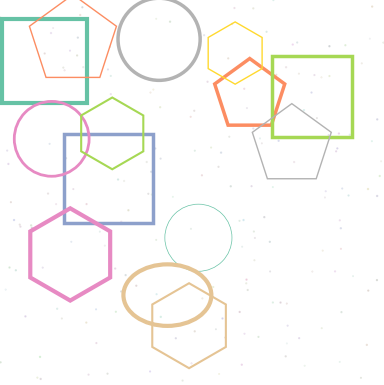[{"shape": "square", "thickness": 3, "radius": 0.55, "center": [0.115, 0.842]}, {"shape": "circle", "thickness": 0.5, "radius": 0.44, "center": [0.515, 0.383]}, {"shape": "pentagon", "thickness": 1, "radius": 0.59, "center": [0.189, 0.895]}, {"shape": "pentagon", "thickness": 2.5, "radius": 0.48, "center": [0.649, 0.752]}, {"shape": "square", "thickness": 2.5, "radius": 0.58, "center": [0.281, 0.537]}, {"shape": "hexagon", "thickness": 3, "radius": 0.6, "center": [0.182, 0.339]}, {"shape": "circle", "thickness": 2, "radius": 0.49, "center": [0.134, 0.639]}, {"shape": "hexagon", "thickness": 1.5, "radius": 0.47, "center": [0.292, 0.654]}, {"shape": "square", "thickness": 2.5, "radius": 0.52, "center": [0.811, 0.749]}, {"shape": "hexagon", "thickness": 1, "radius": 0.4, "center": [0.611, 0.862]}, {"shape": "oval", "thickness": 3, "radius": 0.57, "center": [0.435, 0.233]}, {"shape": "hexagon", "thickness": 1.5, "radius": 0.55, "center": [0.491, 0.154]}, {"shape": "circle", "thickness": 2.5, "radius": 0.53, "center": [0.413, 0.898]}, {"shape": "pentagon", "thickness": 1, "radius": 0.54, "center": [0.758, 0.623]}]